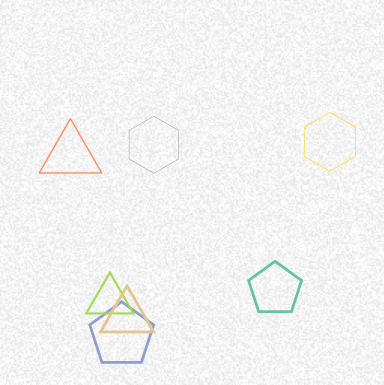[{"shape": "pentagon", "thickness": 2, "radius": 0.36, "center": [0.714, 0.249]}, {"shape": "triangle", "thickness": 1, "radius": 0.47, "center": [0.183, 0.598]}, {"shape": "pentagon", "thickness": 2, "radius": 0.44, "center": [0.316, 0.129]}, {"shape": "triangle", "thickness": 1.5, "radius": 0.35, "center": [0.285, 0.221]}, {"shape": "hexagon", "thickness": 0.5, "radius": 0.38, "center": [0.857, 0.632]}, {"shape": "triangle", "thickness": 2, "radius": 0.4, "center": [0.33, 0.178]}, {"shape": "hexagon", "thickness": 0.5, "radius": 0.37, "center": [0.4, 0.624]}]